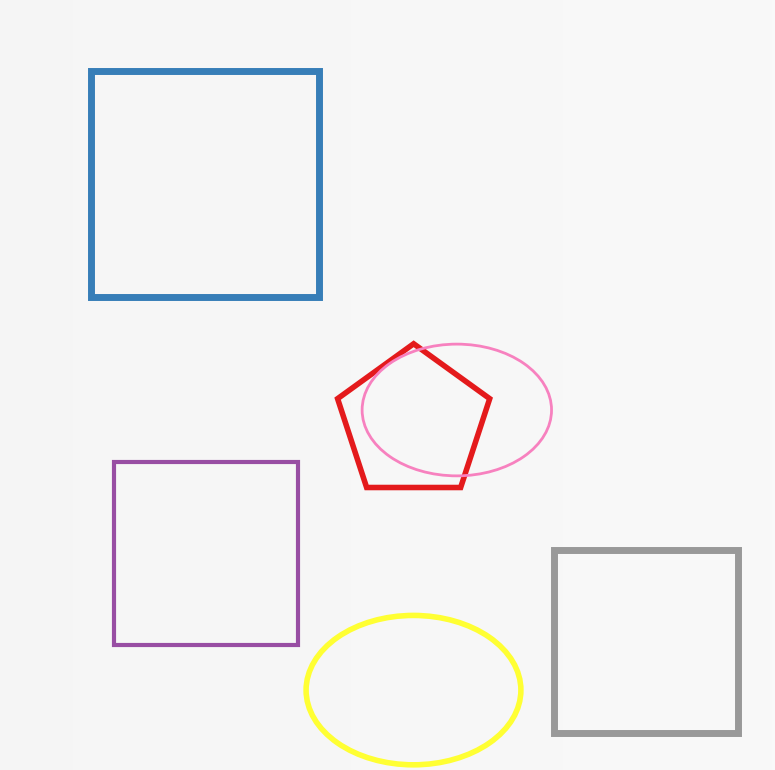[{"shape": "pentagon", "thickness": 2, "radius": 0.52, "center": [0.534, 0.45]}, {"shape": "square", "thickness": 2.5, "radius": 0.73, "center": [0.265, 0.761]}, {"shape": "square", "thickness": 1.5, "radius": 0.6, "center": [0.266, 0.281]}, {"shape": "oval", "thickness": 2, "radius": 0.69, "center": [0.534, 0.104]}, {"shape": "oval", "thickness": 1, "radius": 0.61, "center": [0.589, 0.468]}, {"shape": "square", "thickness": 2.5, "radius": 0.59, "center": [0.833, 0.167]}]